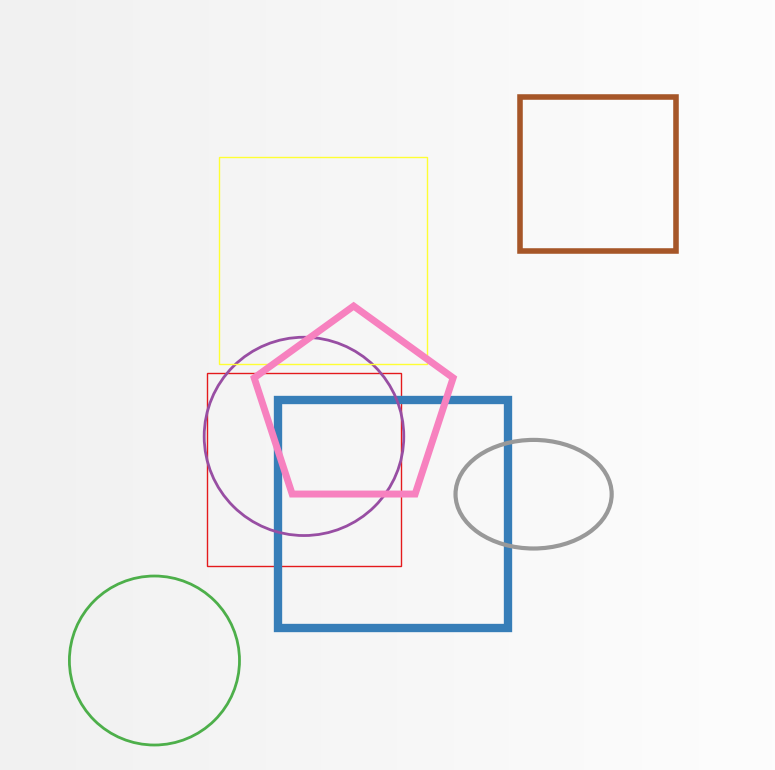[{"shape": "square", "thickness": 0.5, "radius": 0.63, "center": [0.392, 0.39]}, {"shape": "square", "thickness": 3, "radius": 0.74, "center": [0.507, 0.333]}, {"shape": "circle", "thickness": 1, "radius": 0.55, "center": [0.199, 0.142]}, {"shape": "circle", "thickness": 1, "radius": 0.64, "center": [0.392, 0.433]}, {"shape": "square", "thickness": 0.5, "radius": 0.67, "center": [0.417, 0.662]}, {"shape": "square", "thickness": 2, "radius": 0.5, "center": [0.772, 0.774]}, {"shape": "pentagon", "thickness": 2.5, "radius": 0.67, "center": [0.456, 0.468]}, {"shape": "oval", "thickness": 1.5, "radius": 0.5, "center": [0.689, 0.358]}]